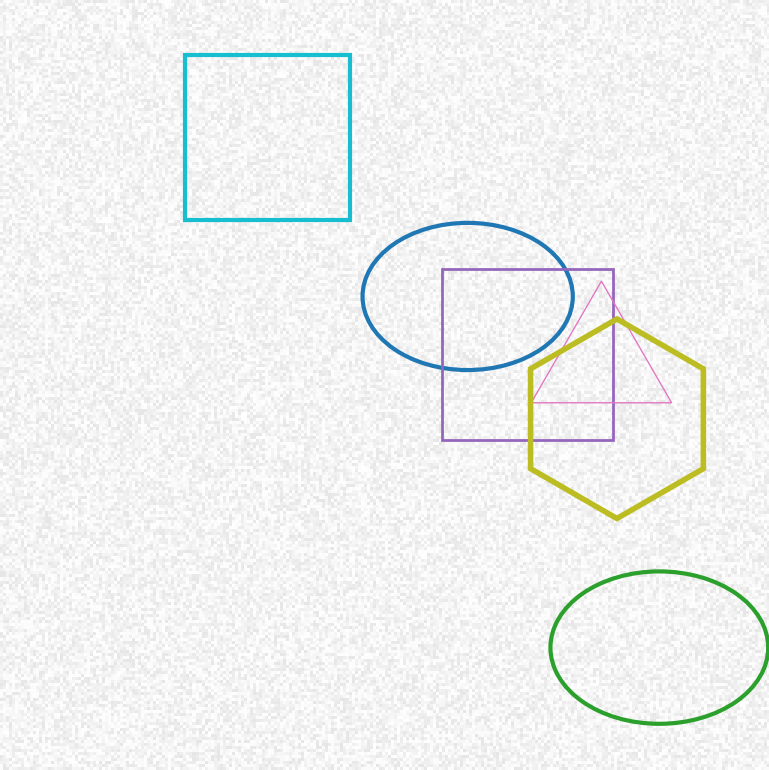[{"shape": "oval", "thickness": 1.5, "radius": 0.68, "center": [0.607, 0.615]}, {"shape": "oval", "thickness": 1.5, "radius": 0.71, "center": [0.856, 0.159]}, {"shape": "square", "thickness": 1, "radius": 0.56, "center": [0.685, 0.54]}, {"shape": "triangle", "thickness": 0.5, "radius": 0.53, "center": [0.781, 0.53]}, {"shape": "hexagon", "thickness": 2, "radius": 0.65, "center": [0.801, 0.456]}, {"shape": "square", "thickness": 1.5, "radius": 0.54, "center": [0.348, 0.821]}]